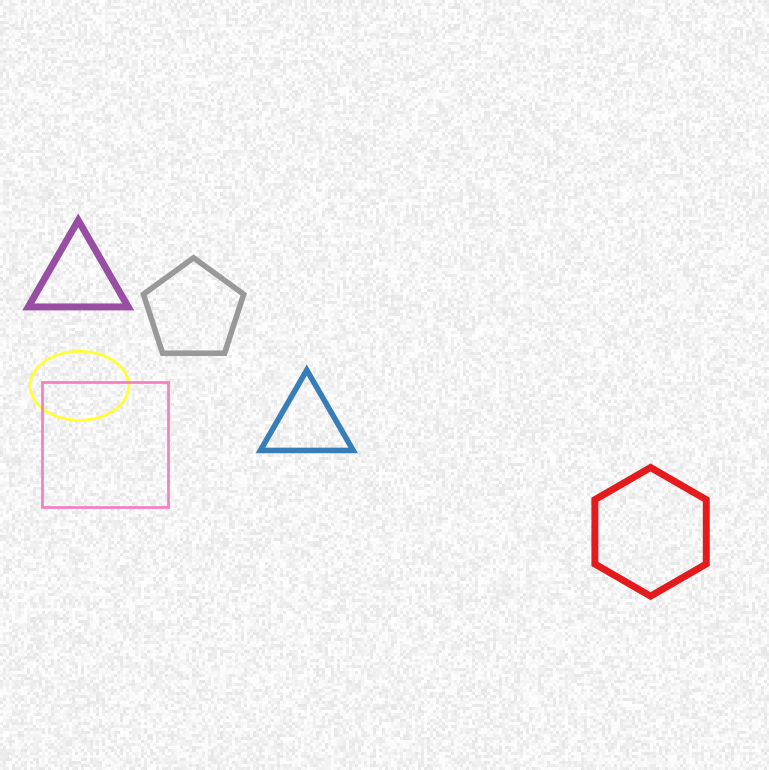[{"shape": "hexagon", "thickness": 2.5, "radius": 0.42, "center": [0.845, 0.309]}, {"shape": "triangle", "thickness": 2, "radius": 0.35, "center": [0.398, 0.45]}, {"shape": "triangle", "thickness": 2.5, "radius": 0.37, "center": [0.102, 0.639]}, {"shape": "oval", "thickness": 1, "radius": 0.32, "center": [0.103, 0.499]}, {"shape": "square", "thickness": 1, "radius": 0.41, "center": [0.136, 0.422]}, {"shape": "pentagon", "thickness": 2, "radius": 0.34, "center": [0.251, 0.597]}]